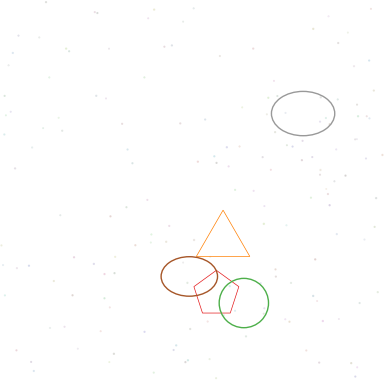[{"shape": "pentagon", "thickness": 0.5, "radius": 0.31, "center": [0.562, 0.237]}, {"shape": "circle", "thickness": 1, "radius": 0.32, "center": [0.633, 0.213]}, {"shape": "triangle", "thickness": 0.5, "radius": 0.4, "center": [0.579, 0.374]}, {"shape": "oval", "thickness": 1, "radius": 0.37, "center": [0.492, 0.282]}, {"shape": "oval", "thickness": 1, "radius": 0.41, "center": [0.787, 0.705]}]